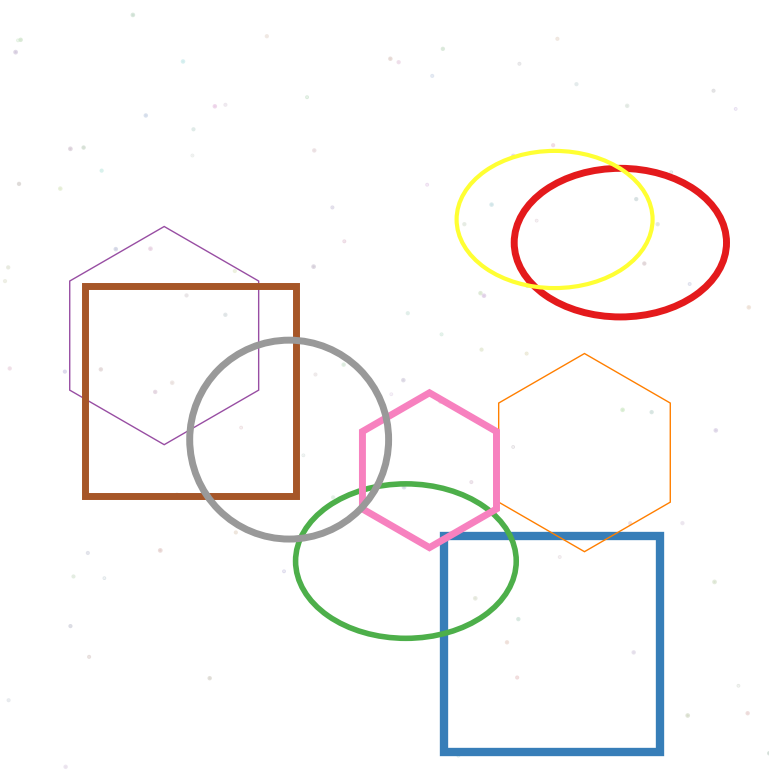[{"shape": "oval", "thickness": 2.5, "radius": 0.69, "center": [0.806, 0.685]}, {"shape": "square", "thickness": 3, "radius": 0.7, "center": [0.717, 0.164]}, {"shape": "oval", "thickness": 2, "radius": 0.72, "center": [0.527, 0.271]}, {"shape": "hexagon", "thickness": 0.5, "radius": 0.71, "center": [0.213, 0.564]}, {"shape": "hexagon", "thickness": 0.5, "radius": 0.64, "center": [0.759, 0.412]}, {"shape": "oval", "thickness": 1.5, "radius": 0.64, "center": [0.72, 0.715]}, {"shape": "square", "thickness": 2.5, "radius": 0.68, "center": [0.247, 0.492]}, {"shape": "hexagon", "thickness": 2.5, "radius": 0.5, "center": [0.558, 0.389]}, {"shape": "circle", "thickness": 2.5, "radius": 0.65, "center": [0.376, 0.429]}]